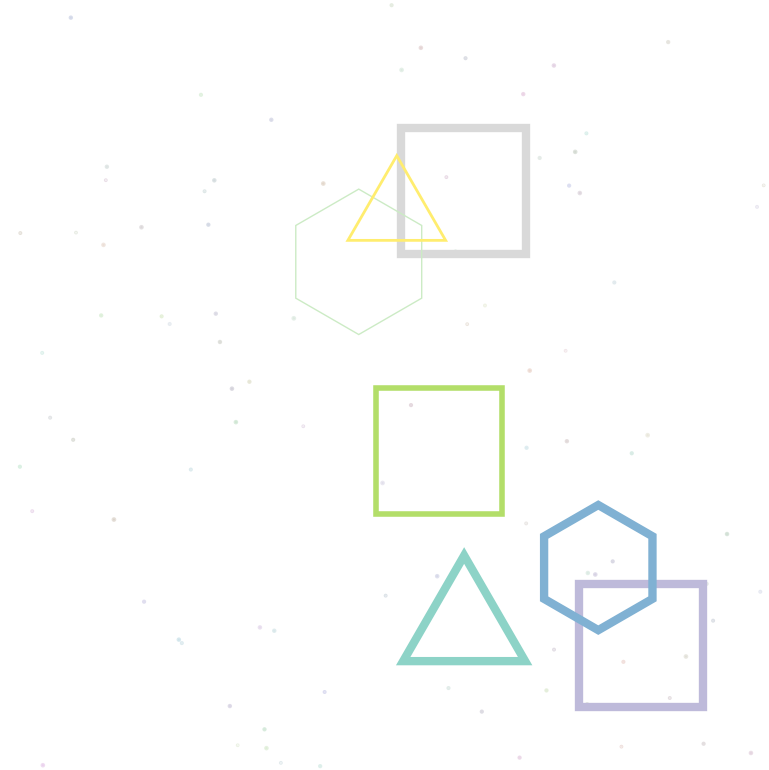[{"shape": "triangle", "thickness": 3, "radius": 0.46, "center": [0.603, 0.187]}, {"shape": "square", "thickness": 3, "radius": 0.4, "center": [0.833, 0.162]}, {"shape": "hexagon", "thickness": 3, "radius": 0.41, "center": [0.777, 0.263]}, {"shape": "square", "thickness": 2, "radius": 0.41, "center": [0.57, 0.414]}, {"shape": "square", "thickness": 3, "radius": 0.41, "center": [0.602, 0.752]}, {"shape": "hexagon", "thickness": 0.5, "radius": 0.47, "center": [0.466, 0.66]}, {"shape": "triangle", "thickness": 1, "radius": 0.37, "center": [0.515, 0.724]}]